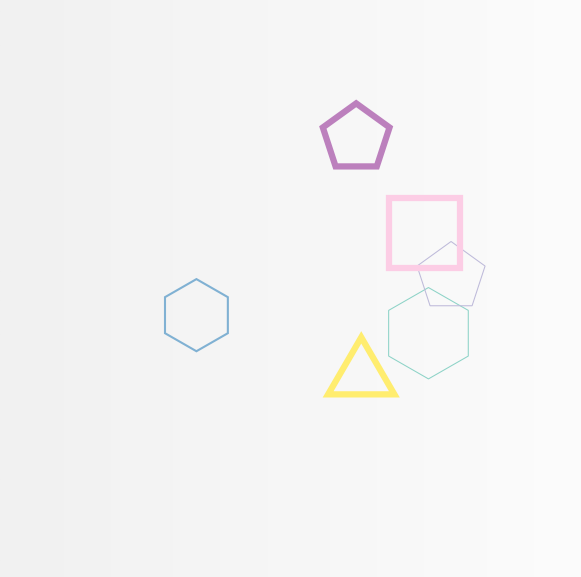[{"shape": "hexagon", "thickness": 0.5, "radius": 0.4, "center": [0.737, 0.422]}, {"shape": "pentagon", "thickness": 0.5, "radius": 0.31, "center": [0.776, 0.519]}, {"shape": "hexagon", "thickness": 1, "radius": 0.31, "center": [0.338, 0.453]}, {"shape": "square", "thickness": 3, "radius": 0.3, "center": [0.73, 0.596]}, {"shape": "pentagon", "thickness": 3, "radius": 0.3, "center": [0.613, 0.76]}, {"shape": "triangle", "thickness": 3, "radius": 0.33, "center": [0.622, 0.349]}]